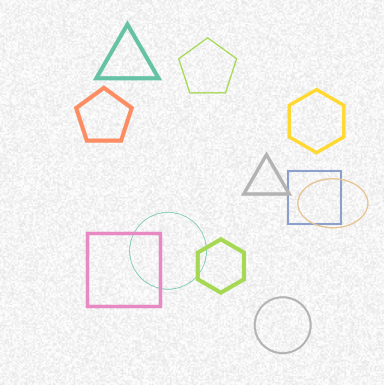[{"shape": "circle", "thickness": 0.5, "radius": 0.5, "center": [0.437, 0.349]}, {"shape": "triangle", "thickness": 3, "radius": 0.47, "center": [0.331, 0.843]}, {"shape": "pentagon", "thickness": 3, "radius": 0.38, "center": [0.27, 0.696]}, {"shape": "square", "thickness": 1.5, "radius": 0.34, "center": [0.817, 0.487]}, {"shape": "square", "thickness": 2.5, "radius": 0.48, "center": [0.321, 0.301]}, {"shape": "pentagon", "thickness": 1, "radius": 0.4, "center": [0.539, 0.823]}, {"shape": "hexagon", "thickness": 3, "radius": 0.35, "center": [0.574, 0.309]}, {"shape": "hexagon", "thickness": 2.5, "radius": 0.41, "center": [0.822, 0.685]}, {"shape": "oval", "thickness": 1, "radius": 0.45, "center": [0.865, 0.472]}, {"shape": "triangle", "thickness": 2.5, "radius": 0.34, "center": [0.692, 0.53]}, {"shape": "circle", "thickness": 1.5, "radius": 0.36, "center": [0.734, 0.155]}]